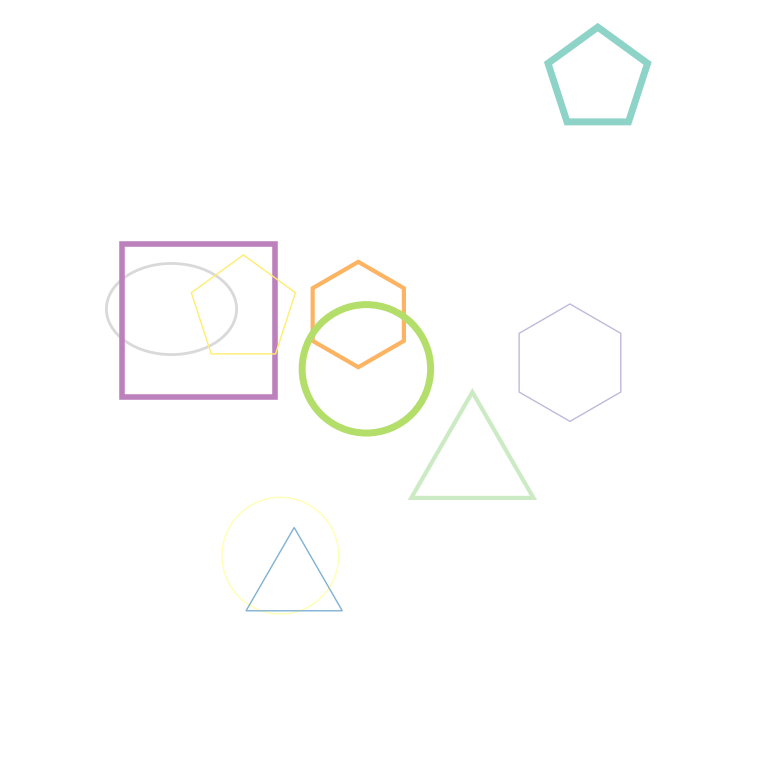[{"shape": "pentagon", "thickness": 2.5, "radius": 0.34, "center": [0.776, 0.897]}, {"shape": "circle", "thickness": 0.5, "radius": 0.38, "center": [0.364, 0.278]}, {"shape": "hexagon", "thickness": 0.5, "radius": 0.38, "center": [0.74, 0.529]}, {"shape": "triangle", "thickness": 0.5, "radius": 0.36, "center": [0.382, 0.243]}, {"shape": "hexagon", "thickness": 1.5, "radius": 0.34, "center": [0.465, 0.592]}, {"shape": "circle", "thickness": 2.5, "radius": 0.42, "center": [0.476, 0.521]}, {"shape": "oval", "thickness": 1, "radius": 0.42, "center": [0.223, 0.599]}, {"shape": "square", "thickness": 2, "radius": 0.5, "center": [0.258, 0.583]}, {"shape": "triangle", "thickness": 1.5, "radius": 0.46, "center": [0.613, 0.399]}, {"shape": "pentagon", "thickness": 0.5, "radius": 0.36, "center": [0.316, 0.598]}]